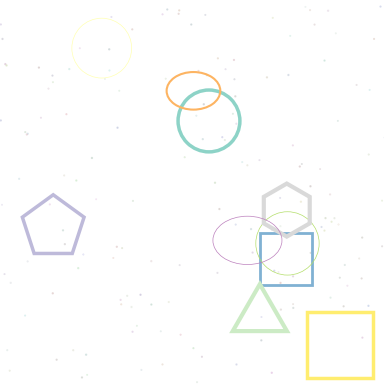[{"shape": "circle", "thickness": 2.5, "radius": 0.4, "center": [0.543, 0.686]}, {"shape": "circle", "thickness": 0.5, "radius": 0.39, "center": [0.264, 0.875]}, {"shape": "pentagon", "thickness": 2.5, "radius": 0.42, "center": [0.138, 0.41]}, {"shape": "square", "thickness": 2, "radius": 0.34, "center": [0.743, 0.328]}, {"shape": "oval", "thickness": 1.5, "radius": 0.35, "center": [0.502, 0.764]}, {"shape": "circle", "thickness": 0.5, "radius": 0.41, "center": [0.747, 0.368]}, {"shape": "hexagon", "thickness": 3, "radius": 0.34, "center": [0.745, 0.454]}, {"shape": "oval", "thickness": 0.5, "radius": 0.45, "center": [0.643, 0.376]}, {"shape": "triangle", "thickness": 3, "radius": 0.41, "center": [0.675, 0.181]}, {"shape": "square", "thickness": 2.5, "radius": 0.43, "center": [0.882, 0.105]}]